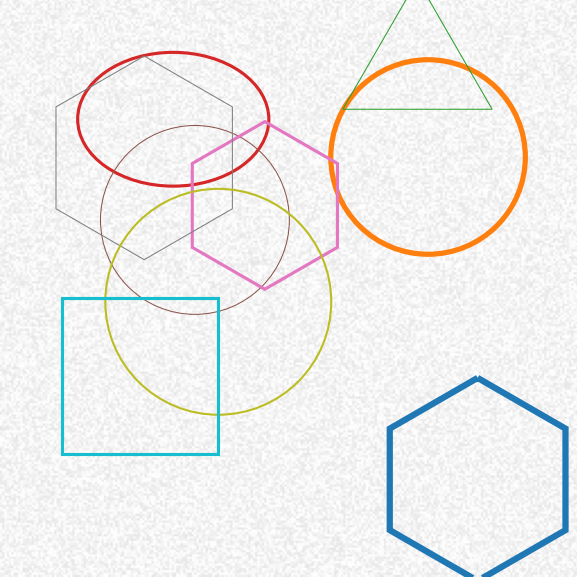[{"shape": "hexagon", "thickness": 3, "radius": 0.88, "center": [0.827, 0.169]}, {"shape": "circle", "thickness": 2.5, "radius": 0.84, "center": [0.741, 0.727]}, {"shape": "triangle", "thickness": 0.5, "radius": 0.75, "center": [0.723, 0.885]}, {"shape": "oval", "thickness": 1.5, "radius": 0.83, "center": [0.3, 0.793]}, {"shape": "circle", "thickness": 0.5, "radius": 0.82, "center": [0.338, 0.618]}, {"shape": "hexagon", "thickness": 1.5, "radius": 0.73, "center": [0.459, 0.643]}, {"shape": "hexagon", "thickness": 0.5, "radius": 0.88, "center": [0.25, 0.726]}, {"shape": "circle", "thickness": 1, "radius": 0.98, "center": [0.378, 0.477]}, {"shape": "square", "thickness": 1.5, "radius": 0.68, "center": [0.243, 0.348]}]